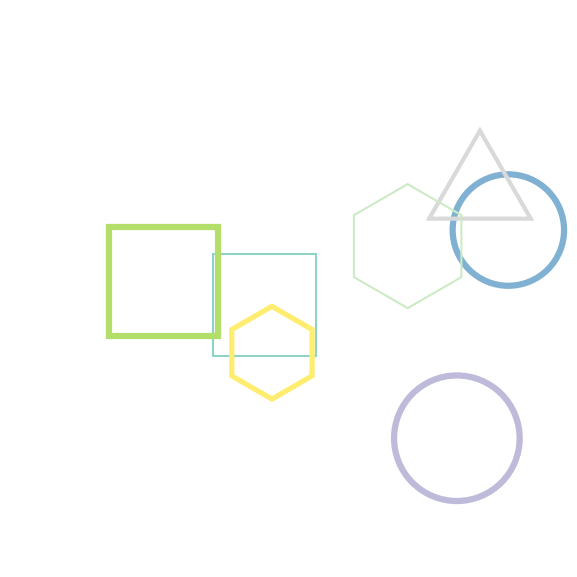[{"shape": "square", "thickness": 1, "radius": 0.44, "center": [0.458, 0.471]}, {"shape": "circle", "thickness": 3, "radius": 0.54, "center": [0.791, 0.24]}, {"shape": "circle", "thickness": 3, "radius": 0.48, "center": [0.88, 0.601]}, {"shape": "square", "thickness": 3, "radius": 0.47, "center": [0.284, 0.512]}, {"shape": "triangle", "thickness": 2, "radius": 0.51, "center": [0.831, 0.671]}, {"shape": "hexagon", "thickness": 1, "radius": 0.54, "center": [0.706, 0.573]}, {"shape": "hexagon", "thickness": 2.5, "radius": 0.4, "center": [0.471, 0.388]}]